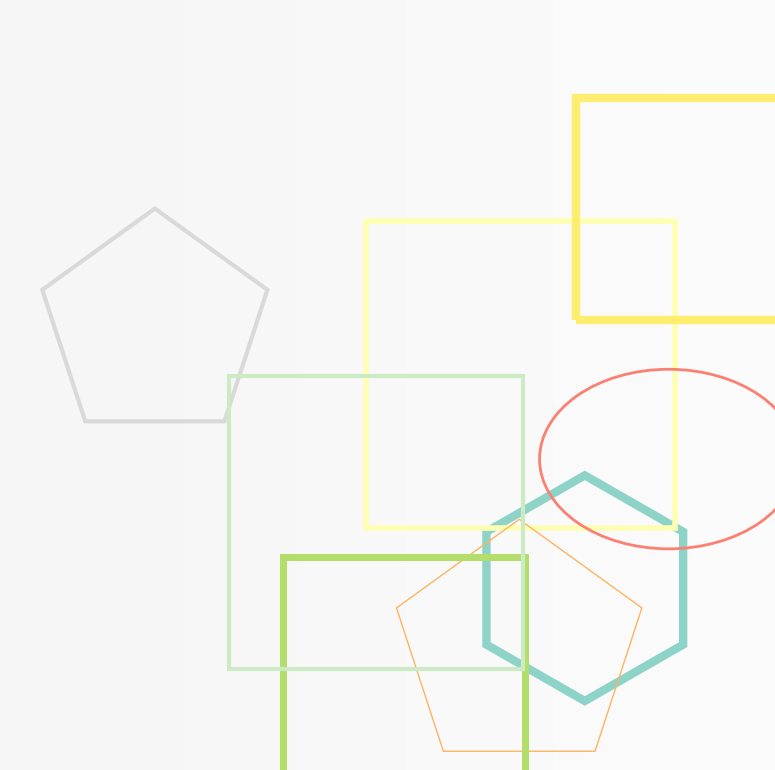[{"shape": "hexagon", "thickness": 3, "radius": 0.73, "center": [0.755, 0.236]}, {"shape": "square", "thickness": 2, "radius": 1.0, "center": [0.671, 0.514]}, {"shape": "oval", "thickness": 1, "radius": 0.83, "center": [0.863, 0.404]}, {"shape": "pentagon", "thickness": 0.5, "radius": 0.83, "center": [0.67, 0.159]}, {"shape": "square", "thickness": 2.5, "radius": 0.78, "center": [0.521, 0.12]}, {"shape": "pentagon", "thickness": 1.5, "radius": 0.76, "center": [0.2, 0.576]}, {"shape": "square", "thickness": 1.5, "radius": 0.95, "center": [0.485, 0.322]}, {"shape": "square", "thickness": 3, "radius": 0.72, "center": [0.888, 0.729]}]